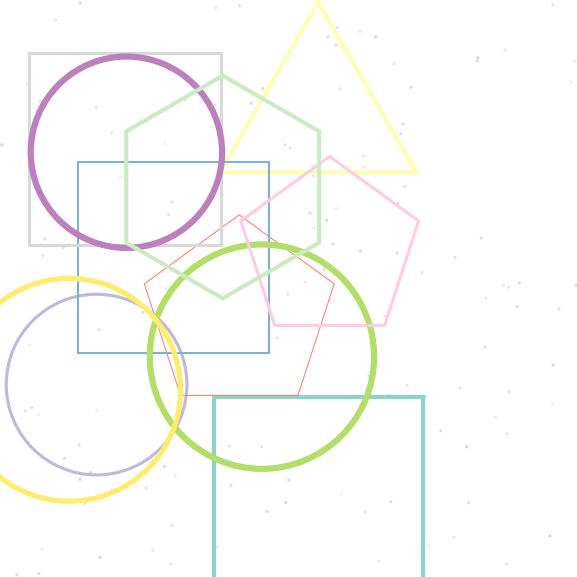[{"shape": "square", "thickness": 2, "radius": 0.9, "center": [0.551, 0.131]}, {"shape": "triangle", "thickness": 2, "radius": 0.98, "center": [0.551, 0.799]}, {"shape": "circle", "thickness": 1.5, "radius": 0.78, "center": [0.167, 0.333]}, {"shape": "pentagon", "thickness": 0.5, "radius": 0.86, "center": [0.414, 0.454]}, {"shape": "square", "thickness": 1, "radius": 0.83, "center": [0.3, 0.553]}, {"shape": "circle", "thickness": 3, "radius": 0.97, "center": [0.454, 0.382]}, {"shape": "pentagon", "thickness": 1.5, "radius": 0.81, "center": [0.571, 0.566]}, {"shape": "square", "thickness": 1.5, "radius": 0.83, "center": [0.216, 0.741]}, {"shape": "circle", "thickness": 3, "radius": 0.83, "center": [0.219, 0.736]}, {"shape": "hexagon", "thickness": 2, "radius": 0.96, "center": [0.386, 0.675]}, {"shape": "circle", "thickness": 2.5, "radius": 0.96, "center": [0.12, 0.324]}]